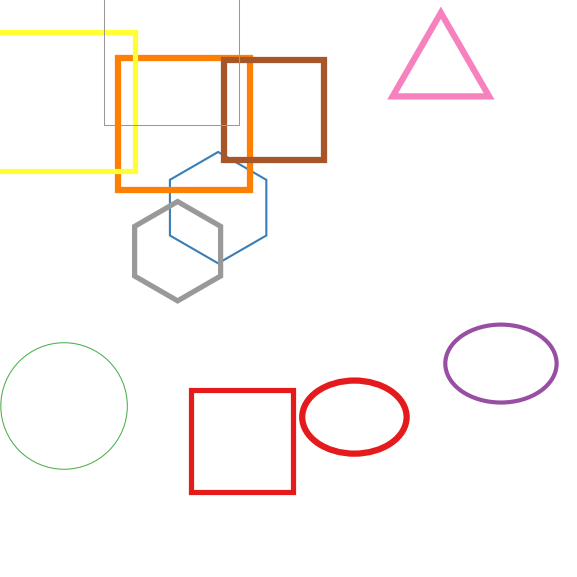[{"shape": "square", "thickness": 2.5, "radius": 0.44, "center": [0.42, 0.236]}, {"shape": "oval", "thickness": 3, "radius": 0.45, "center": [0.614, 0.277]}, {"shape": "hexagon", "thickness": 1, "radius": 0.48, "center": [0.378, 0.64]}, {"shape": "circle", "thickness": 0.5, "radius": 0.55, "center": [0.111, 0.296]}, {"shape": "oval", "thickness": 2, "radius": 0.48, "center": [0.867, 0.37]}, {"shape": "square", "thickness": 3, "radius": 0.57, "center": [0.319, 0.785]}, {"shape": "square", "thickness": 2.5, "radius": 0.6, "center": [0.113, 0.823]}, {"shape": "square", "thickness": 3, "radius": 0.43, "center": [0.474, 0.808]}, {"shape": "triangle", "thickness": 3, "radius": 0.48, "center": [0.763, 0.88]}, {"shape": "hexagon", "thickness": 2.5, "radius": 0.43, "center": [0.308, 0.564]}, {"shape": "square", "thickness": 0.5, "radius": 0.59, "center": [0.297, 0.899]}]